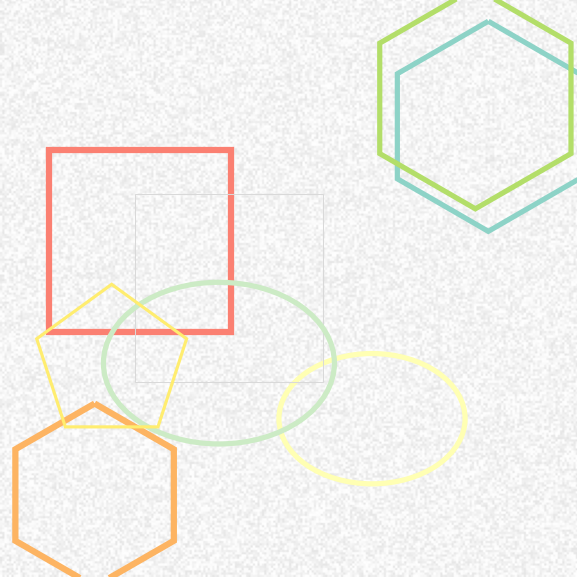[{"shape": "hexagon", "thickness": 2.5, "radius": 0.91, "center": [0.846, 0.78]}, {"shape": "oval", "thickness": 2.5, "radius": 0.81, "center": [0.644, 0.274]}, {"shape": "square", "thickness": 3, "radius": 0.79, "center": [0.242, 0.582]}, {"shape": "hexagon", "thickness": 3, "radius": 0.79, "center": [0.164, 0.142]}, {"shape": "hexagon", "thickness": 2.5, "radius": 0.96, "center": [0.823, 0.829]}, {"shape": "square", "thickness": 0.5, "radius": 0.81, "center": [0.396, 0.501]}, {"shape": "oval", "thickness": 2.5, "radius": 1.0, "center": [0.379, 0.37]}, {"shape": "pentagon", "thickness": 1.5, "radius": 0.68, "center": [0.193, 0.37]}]